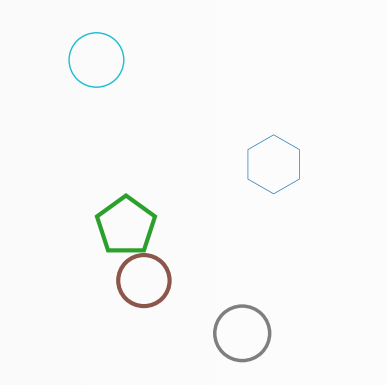[{"shape": "hexagon", "thickness": 0.5, "radius": 0.38, "center": [0.706, 0.573]}, {"shape": "pentagon", "thickness": 3, "radius": 0.39, "center": [0.325, 0.413]}, {"shape": "circle", "thickness": 3, "radius": 0.33, "center": [0.371, 0.271]}, {"shape": "circle", "thickness": 2.5, "radius": 0.35, "center": [0.625, 0.134]}, {"shape": "circle", "thickness": 1, "radius": 0.35, "center": [0.249, 0.844]}]